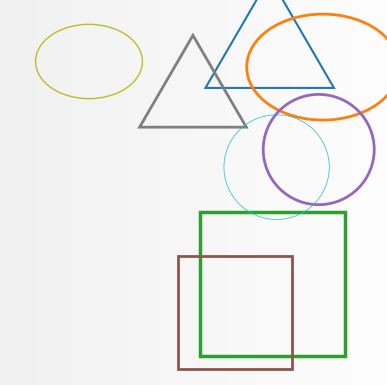[{"shape": "triangle", "thickness": 1.5, "radius": 0.96, "center": [0.696, 0.867]}, {"shape": "oval", "thickness": 2, "radius": 0.98, "center": [0.833, 0.826]}, {"shape": "square", "thickness": 2.5, "radius": 0.93, "center": [0.703, 0.263]}, {"shape": "circle", "thickness": 2, "radius": 0.72, "center": [0.823, 0.612]}, {"shape": "square", "thickness": 2, "radius": 0.74, "center": [0.606, 0.189]}, {"shape": "triangle", "thickness": 2, "radius": 0.79, "center": [0.498, 0.749]}, {"shape": "oval", "thickness": 1, "radius": 0.69, "center": [0.23, 0.84]}, {"shape": "circle", "thickness": 0.5, "radius": 0.68, "center": [0.714, 0.566]}]